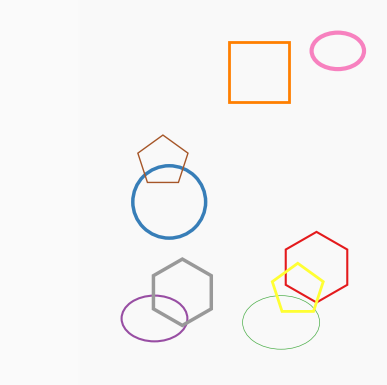[{"shape": "hexagon", "thickness": 1.5, "radius": 0.46, "center": [0.817, 0.306]}, {"shape": "circle", "thickness": 2.5, "radius": 0.47, "center": [0.437, 0.475]}, {"shape": "oval", "thickness": 0.5, "radius": 0.5, "center": [0.725, 0.163]}, {"shape": "oval", "thickness": 1.5, "radius": 0.42, "center": [0.399, 0.173]}, {"shape": "square", "thickness": 2, "radius": 0.39, "center": [0.669, 0.813]}, {"shape": "pentagon", "thickness": 2, "radius": 0.35, "center": [0.768, 0.247]}, {"shape": "pentagon", "thickness": 1, "radius": 0.34, "center": [0.42, 0.581]}, {"shape": "oval", "thickness": 3, "radius": 0.34, "center": [0.872, 0.868]}, {"shape": "hexagon", "thickness": 2.5, "radius": 0.43, "center": [0.471, 0.241]}]